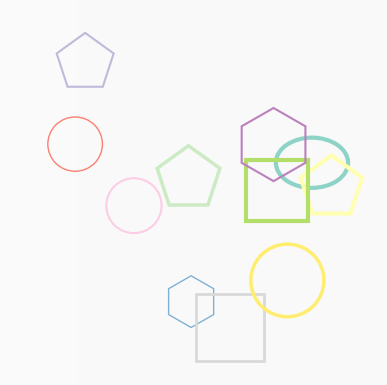[{"shape": "oval", "thickness": 3, "radius": 0.47, "center": [0.805, 0.577]}, {"shape": "pentagon", "thickness": 3, "radius": 0.42, "center": [0.855, 0.513]}, {"shape": "pentagon", "thickness": 1.5, "radius": 0.39, "center": [0.22, 0.837]}, {"shape": "circle", "thickness": 1, "radius": 0.35, "center": [0.194, 0.626]}, {"shape": "hexagon", "thickness": 1, "radius": 0.34, "center": [0.493, 0.217]}, {"shape": "square", "thickness": 3, "radius": 0.4, "center": [0.716, 0.505]}, {"shape": "circle", "thickness": 1.5, "radius": 0.36, "center": [0.346, 0.466]}, {"shape": "square", "thickness": 2, "radius": 0.44, "center": [0.594, 0.148]}, {"shape": "hexagon", "thickness": 1.5, "radius": 0.47, "center": [0.706, 0.625]}, {"shape": "pentagon", "thickness": 2.5, "radius": 0.43, "center": [0.487, 0.536]}, {"shape": "circle", "thickness": 2.5, "radius": 0.47, "center": [0.742, 0.272]}]